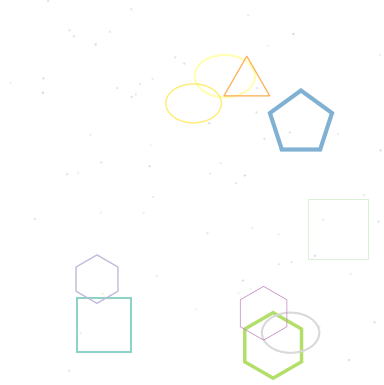[{"shape": "square", "thickness": 1.5, "radius": 0.35, "center": [0.27, 0.156]}, {"shape": "oval", "thickness": 1.5, "radius": 0.39, "center": [0.584, 0.802]}, {"shape": "hexagon", "thickness": 1, "radius": 0.31, "center": [0.252, 0.275]}, {"shape": "pentagon", "thickness": 3, "radius": 0.42, "center": [0.782, 0.68]}, {"shape": "triangle", "thickness": 1, "radius": 0.34, "center": [0.641, 0.785]}, {"shape": "hexagon", "thickness": 2.5, "radius": 0.43, "center": [0.709, 0.103]}, {"shape": "oval", "thickness": 1.5, "radius": 0.37, "center": [0.755, 0.136]}, {"shape": "hexagon", "thickness": 0.5, "radius": 0.35, "center": [0.685, 0.186]}, {"shape": "square", "thickness": 0.5, "radius": 0.39, "center": [0.878, 0.406]}, {"shape": "oval", "thickness": 1, "radius": 0.36, "center": [0.503, 0.731]}]